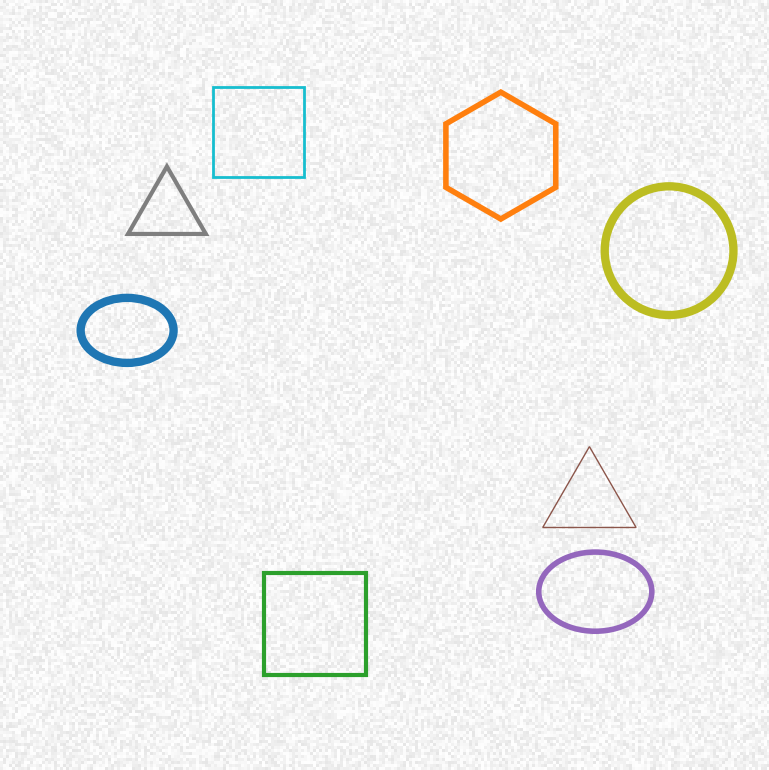[{"shape": "oval", "thickness": 3, "radius": 0.3, "center": [0.165, 0.571]}, {"shape": "hexagon", "thickness": 2, "radius": 0.41, "center": [0.65, 0.798]}, {"shape": "square", "thickness": 1.5, "radius": 0.33, "center": [0.409, 0.19]}, {"shape": "oval", "thickness": 2, "radius": 0.37, "center": [0.773, 0.232]}, {"shape": "triangle", "thickness": 0.5, "radius": 0.35, "center": [0.765, 0.35]}, {"shape": "triangle", "thickness": 1.5, "radius": 0.29, "center": [0.217, 0.725]}, {"shape": "circle", "thickness": 3, "radius": 0.42, "center": [0.869, 0.674]}, {"shape": "square", "thickness": 1, "radius": 0.29, "center": [0.336, 0.829]}]